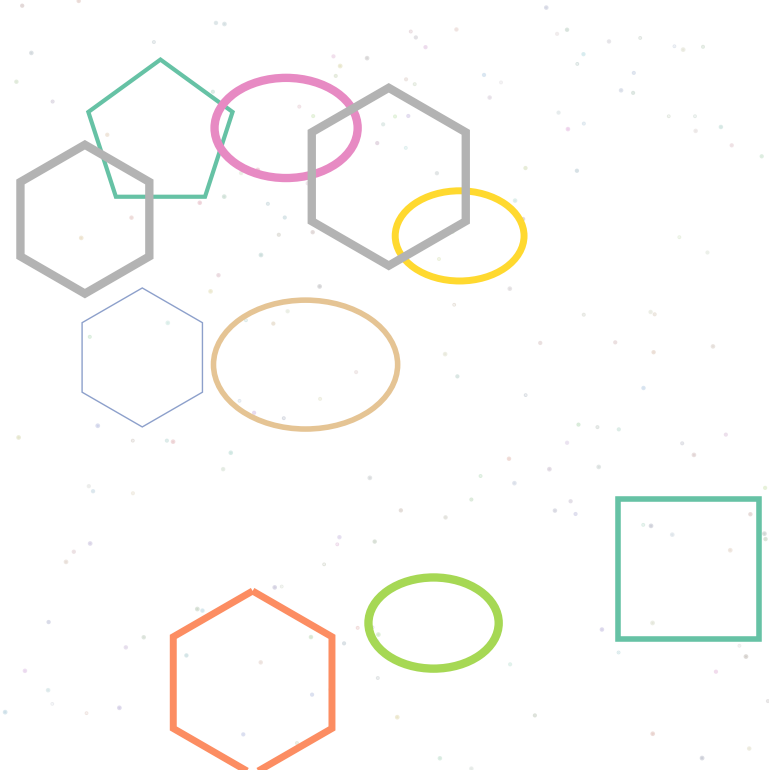[{"shape": "square", "thickness": 2, "radius": 0.46, "center": [0.894, 0.261]}, {"shape": "pentagon", "thickness": 1.5, "radius": 0.49, "center": [0.208, 0.824]}, {"shape": "hexagon", "thickness": 2.5, "radius": 0.59, "center": [0.328, 0.113]}, {"shape": "hexagon", "thickness": 0.5, "radius": 0.45, "center": [0.185, 0.536]}, {"shape": "oval", "thickness": 3, "radius": 0.46, "center": [0.372, 0.834]}, {"shape": "oval", "thickness": 3, "radius": 0.42, "center": [0.563, 0.191]}, {"shape": "oval", "thickness": 2.5, "radius": 0.42, "center": [0.597, 0.694]}, {"shape": "oval", "thickness": 2, "radius": 0.6, "center": [0.397, 0.527]}, {"shape": "hexagon", "thickness": 3, "radius": 0.48, "center": [0.11, 0.715]}, {"shape": "hexagon", "thickness": 3, "radius": 0.58, "center": [0.505, 0.77]}]